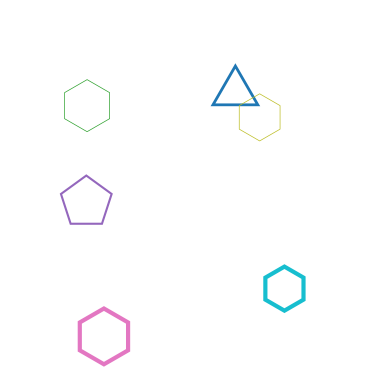[{"shape": "triangle", "thickness": 2, "radius": 0.34, "center": [0.611, 0.761]}, {"shape": "hexagon", "thickness": 0.5, "radius": 0.34, "center": [0.226, 0.726]}, {"shape": "pentagon", "thickness": 1.5, "radius": 0.35, "center": [0.224, 0.475]}, {"shape": "hexagon", "thickness": 3, "radius": 0.36, "center": [0.27, 0.126]}, {"shape": "hexagon", "thickness": 0.5, "radius": 0.31, "center": [0.674, 0.695]}, {"shape": "hexagon", "thickness": 3, "radius": 0.29, "center": [0.739, 0.25]}]